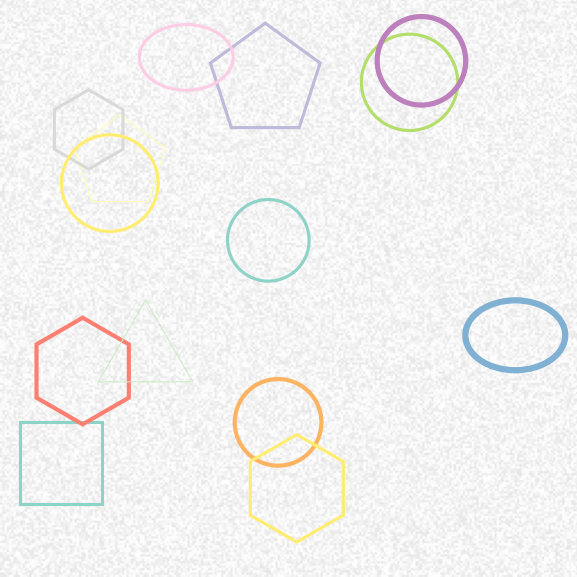[{"shape": "square", "thickness": 1.5, "radius": 0.36, "center": [0.106, 0.197]}, {"shape": "circle", "thickness": 1.5, "radius": 0.35, "center": [0.465, 0.583]}, {"shape": "pentagon", "thickness": 0.5, "radius": 0.42, "center": [0.208, 0.717]}, {"shape": "pentagon", "thickness": 1.5, "radius": 0.5, "center": [0.459, 0.859]}, {"shape": "hexagon", "thickness": 2, "radius": 0.46, "center": [0.143, 0.357]}, {"shape": "oval", "thickness": 3, "radius": 0.43, "center": [0.892, 0.419]}, {"shape": "circle", "thickness": 2, "radius": 0.38, "center": [0.482, 0.268]}, {"shape": "circle", "thickness": 1.5, "radius": 0.42, "center": [0.709, 0.857]}, {"shape": "oval", "thickness": 1.5, "radius": 0.41, "center": [0.323, 0.9]}, {"shape": "hexagon", "thickness": 1.5, "radius": 0.34, "center": [0.154, 0.775]}, {"shape": "circle", "thickness": 2.5, "radius": 0.38, "center": [0.73, 0.894]}, {"shape": "triangle", "thickness": 0.5, "radius": 0.47, "center": [0.252, 0.385]}, {"shape": "circle", "thickness": 1.5, "radius": 0.42, "center": [0.19, 0.682]}, {"shape": "hexagon", "thickness": 1.5, "radius": 0.46, "center": [0.514, 0.154]}]